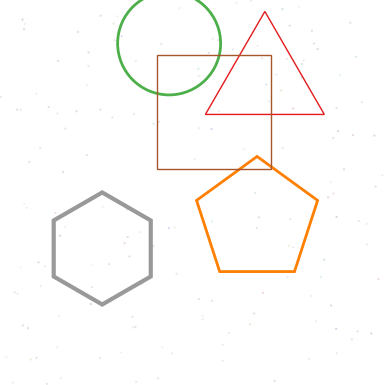[{"shape": "triangle", "thickness": 1, "radius": 0.89, "center": [0.688, 0.792]}, {"shape": "circle", "thickness": 2, "radius": 0.67, "center": [0.439, 0.887]}, {"shape": "pentagon", "thickness": 2, "radius": 0.83, "center": [0.668, 0.428]}, {"shape": "square", "thickness": 1, "radius": 0.74, "center": [0.557, 0.71]}, {"shape": "hexagon", "thickness": 3, "radius": 0.73, "center": [0.266, 0.355]}]